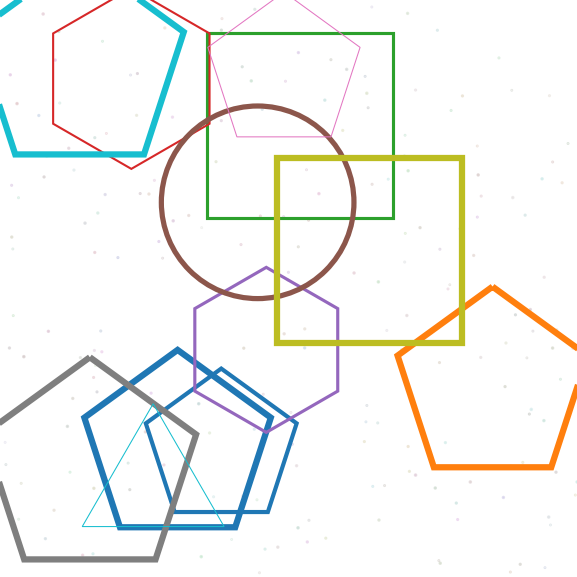[{"shape": "pentagon", "thickness": 3, "radius": 0.85, "center": [0.308, 0.223]}, {"shape": "pentagon", "thickness": 2, "radius": 0.69, "center": [0.383, 0.224]}, {"shape": "pentagon", "thickness": 3, "radius": 0.86, "center": [0.853, 0.33]}, {"shape": "square", "thickness": 1.5, "radius": 0.8, "center": [0.52, 0.781]}, {"shape": "hexagon", "thickness": 1, "radius": 0.78, "center": [0.227, 0.863]}, {"shape": "hexagon", "thickness": 1.5, "radius": 0.71, "center": [0.461, 0.393]}, {"shape": "circle", "thickness": 2.5, "radius": 0.83, "center": [0.446, 0.649]}, {"shape": "pentagon", "thickness": 0.5, "radius": 0.69, "center": [0.492, 0.874]}, {"shape": "pentagon", "thickness": 3, "radius": 0.97, "center": [0.156, 0.187]}, {"shape": "square", "thickness": 3, "radius": 0.8, "center": [0.639, 0.565]}, {"shape": "triangle", "thickness": 0.5, "radius": 0.71, "center": [0.265, 0.158]}, {"shape": "pentagon", "thickness": 3, "radius": 0.95, "center": [0.138, 0.885]}]